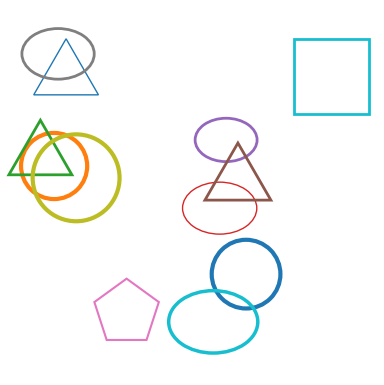[{"shape": "circle", "thickness": 3, "radius": 0.45, "center": [0.639, 0.288]}, {"shape": "triangle", "thickness": 1, "radius": 0.49, "center": [0.172, 0.802]}, {"shape": "circle", "thickness": 3, "radius": 0.43, "center": [0.141, 0.569]}, {"shape": "triangle", "thickness": 2, "radius": 0.47, "center": [0.105, 0.593]}, {"shape": "oval", "thickness": 1, "radius": 0.48, "center": [0.571, 0.459]}, {"shape": "oval", "thickness": 2, "radius": 0.4, "center": [0.587, 0.637]}, {"shape": "triangle", "thickness": 2, "radius": 0.49, "center": [0.618, 0.53]}, {"shape": "pentagon", "thickness": 1.5, "radius": 0.44, "center": [0.329, 0.188]}, {"shape": "oval", "thickness": 2, "radius": 0.47, "center": [0.151, 0.86]}, {"shape": "circle", "thickness": 3, "radius": 0.56, "center": [0.198, 0.538]}, {"shape": "oval", "thickness": 2.5, "radius": 0.58, "center": [0.554, 0.164]}, {"shape": "square", "thickness": 2, "radius": 0.49, "center": [0.862, 0.802]}]